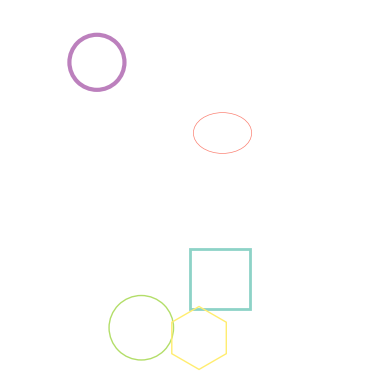[{"shape": "square", "thickness": 2, "radius": 0.39, "center": [0.571, 0.276]}, {"shape": "oval", "thickness": 0.5, "radius": 0.38, "center": [0.578, 0.654]}, {"shape": "circle", "thickness": 1, "radius": 0.42, "center": [0.367, 0.149]}, {"shape": "circle", "thickness": 3, "radius": 0.36, "center": [0.252, 0.838]}, {"shape": "hexagon", "thickness": 1, "radius": 0.41, "center": [0.517, 0.122]}]